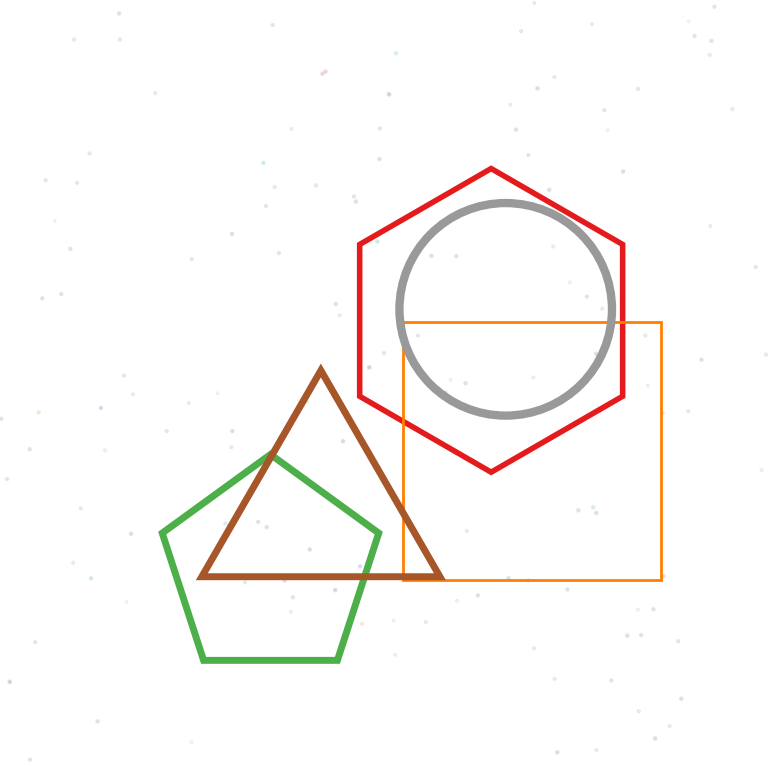[{"shape": "hexagon", "thickness": 2, "radius": 0.99, "center": [0.638, 0.584]}, {"shape": "pentagon", "thickness": 2.5, "radius": 0.74, "center": [0.351, 0.262]}, {"shape": "square", "thickness": 1, "radius": 0.84, "center": [0.691, 0.414]}, {"shape": "triangle", "thickness": 2.5, "radius": 0.89, "center": [0.417, 0.34]}, {"shape": "circle", "thickness": 3, "radius": 0.69, "center": [0.657, 0.598]}]